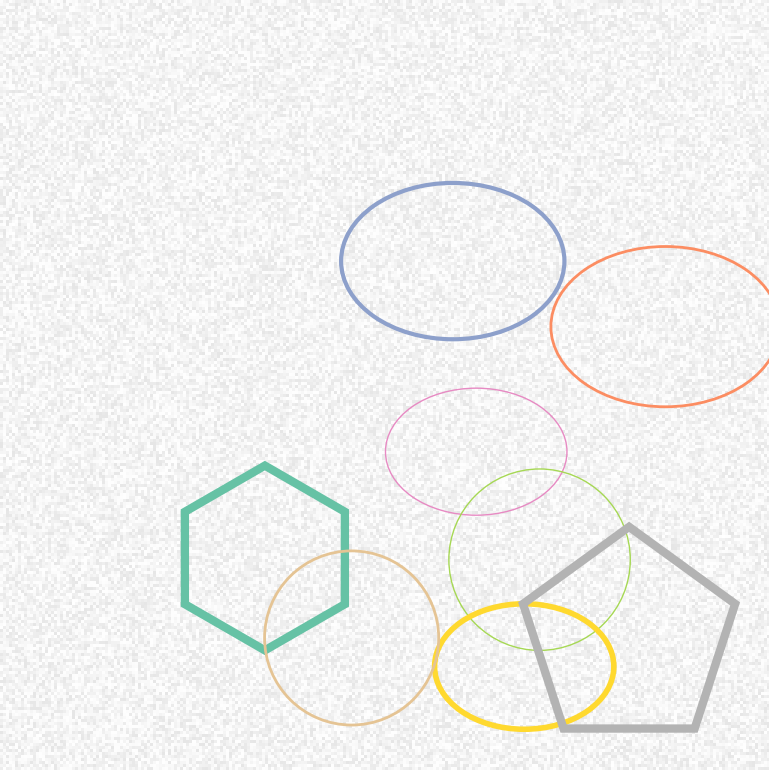[{"shape": "hexagon", "thickness": 3, "radius": 0.6, "center": [0.344, 0.275]}, {"shape": "oval", "thickness": 1, "radius": 0.74, "center": [0.864, 0.576]}, {"shape": "oval", "thickness": 1.5, "radius": 0.73, "center": [0.588, 0.661]}, {"shape": "oval", "thickness": 0.5, "radius": 0.59, "center": [0.618, 0.413]}, {"shape": "circle", "thickness": 0.5, "radius": 0.59, "center": [0.701, 0.273]}, {"shape": "oval", "thickness": 2, "radius": 0.58, "center": [0.681, 0.134]}, {"shape": "circle", "thickness": 1, "radius": 0.57, "center": [0.457, 0.171]}, {"shape": "pentagon", "thickness": 3, "radius": 0.72, "center": [0.817, 0.171]}]